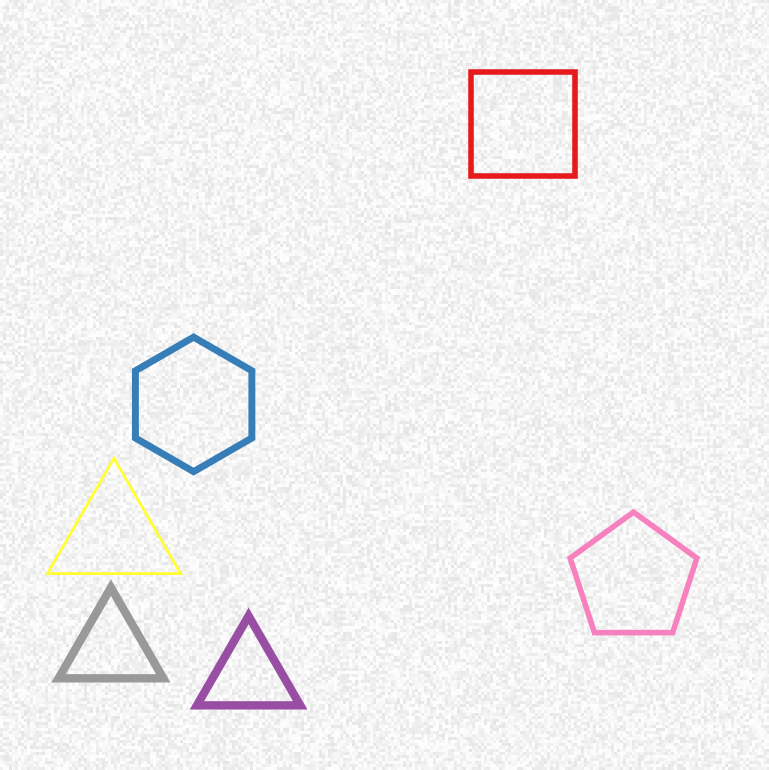[{"shape": "square", "thickness": 2, "radius": 0.34, "center": [0.68, 0.839]}, {"shape": "hexagon", "thickness": 2.5, "radius": 0.44, "center": [0.251, 0.475]}, {"shape": "triangle", "thickness": 3, "radius": 0.39, "center": [0.323, 0.123]}, {"shape": "triangle", "thickness": 1, "radius": 0.5, "center": [0.148, 0.305]}, {"shape": "pentagon", "thickness": 2, "radius": 0.43, "center": [0.823, 0.248]}, {"shape": "triangle", "thickness": 3, "radius": 0.39, "center": [0.144, 0.158]}]